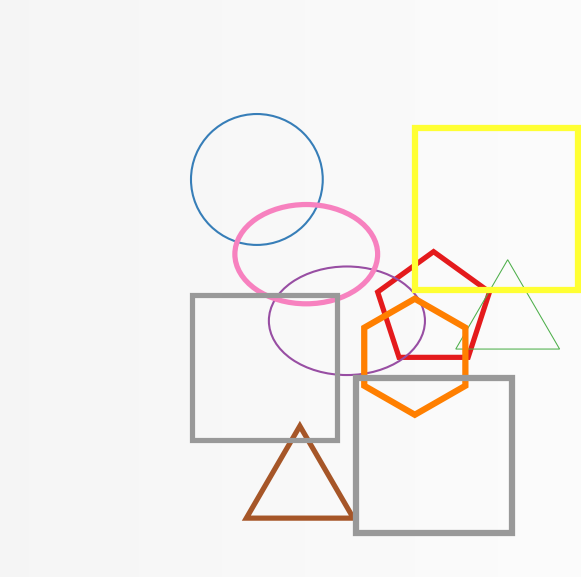[{"shape": "pentagon", "thickness": 2.5, "radius": 0.51, "center": [0.746, 0.462]}, {"shape": "circle", "thickness": 1, "radius": 0.57, "center": [0.442, 0.688]}, {"shape": "triangle", "thickness": 0.5, "radius": 0.52, "center": [0.873, 0.446]}, {"shape": "oval", "thickness": 1, "radius": 0.67, "center": [0.597, 0.444]}, {"shape": "hexagon", "thickness": 3, "radius": 0.5, "center": [0.714, 0.381]}, {"shape": "square", "thickness": 3, "radius": 0.7, "center": [0.854, 0.637]}, {"shape": "triangle", "thickness": 2.5, "radius": 0.53, "center": [0.516, 0.155]}, {"shape": "oval", "thickness": 2.5, "radius": 0.61, "center": [0.527, 0.559]}, {"shape": "square", "thickness": 3, "radius": 0.67, "center": [0.747, 0.211]}, {"shape": "square", "thickness": 2.5, "radius": 0.63, "center": [0.455, 0.363]}]